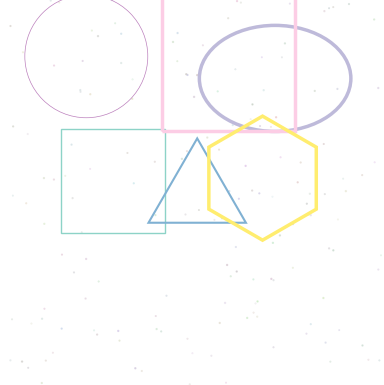[{"shape": "square", "thickness": 1, "radius": 0.68, "center": [0.293, 0.529]}, {"shape": "oval", "thickness": 2.5, "radius": 0.98, "center": [0.715, 0.796]}, {"shape": "triangle", "thickness": 1.5, "radius": 0.73, "center": [0.512, 0.494]}, {"shape": "square", "thickness": 2.5, "radius": 0.86, "center": [0.594, 0.831]}, {"shape": "circle", "thickness": 0.5, "radius": 0.8, "center": [0.224, 0.854]}, {"shape": "hexagon", "thickness": 2.5, "radius": 0.81, "center": [0.682, 0.537]}]